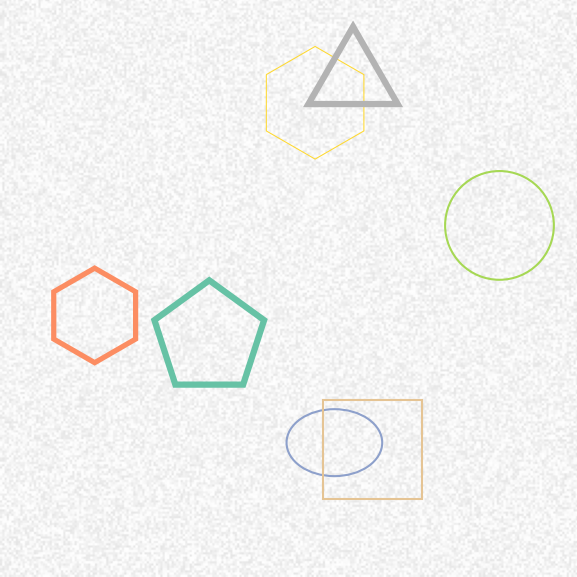[{"shape": "pentagon", "thickness": 3, "radius": 0.5, "center": [0.362, 0.414]}, {"shape": "hexagon", "thickness": 2.5, "radius": 0.41, "center": [0.164, 0.453]}, {"shape": "oval", "thickness": 1, "radius": 0.41, "center": [0.579, 0.233]}, {"shape": "circle", "thickness": 1, "radius": 0.47, "center": [0.865, 0.609]}, {"shape": "hexagon", "thickness": 0.5, "radius": 0.49, "center": [0.546, 0.821]}, {"shape": "square", "thickness": 1, "radius": 0.43, "center": [0.645, 0.22]}, {"shape": "triangle", "thickness": 3, "radius": 0.45, "center": [0.611, 0.864]}]